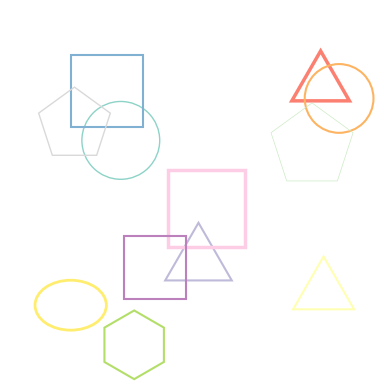[{"shape": "circle", "thickness": 1, "radius": 0.51, "center": [0.314, 0.635]}, {"shape": "triangle", "thickness": 1.5, "radius": 0.46, "center": [0.84, 0.242]}, {"shape": "triangle", "thickness": 1.5, "radius": 0.5, "center": [0.516, 0.322]}, {"shape": "triangle", "thickness": 2.5, "radius": 0.43, "center": [0.833, 0.781]}, {"shape": "square", "thickness": 1.5, "radius": 0.47, "center": [0.278, 0.764]}, {"shape": "circle", "thickness": 1.5, "radius": 0.45, "center": [0.881, 0.744]}, {"shape": "hexagon", "thickness": 1.5, "radius": 0.45, "center": [0.348, 0.104]}, {"shape": "square", "thickness": 2.5, "radius": 0.5, "center": [0.537, 0.459]}, {"shape": "pentagon", "thickness": 1, "radius": 0.49, "center": [0.193, 0.676]}, {"shape": "square", "thickness": 1.5, "radius": 0.4, "center": [0.403, 0.305]}, {"shape": "pentagon", "thickness": 0.5, "radius": 0.56, "center": [0.81, 0.621]}, {"shape": "oval", "thickness": 2, "radius": 0.46, "center": [0.184, 0.207]}]